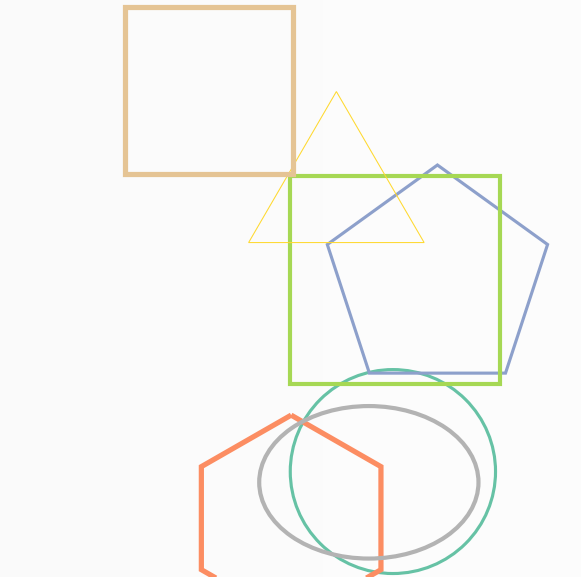[{"shape": "circle", "thickness": 1.5, "radius": 0.88, "center": [0.676, 0.183]}, {"shape": "hexagon", "thickness": 2.5, "radius": 0.89, "center": [0.501, 0.102]}, {"shape": "pentagon", "thickness": 1.5, "radius": 1.0, "center": [0.753, 0.514]}, {"shape": "square", "thickness": 2, "radius": 0.9, "center": [0.68, 0.514]}, {"shape": "triangle", "thickness": 0.5, "radius": 0.87, "center": [0.579, 0.666]}, {"shape": "square", "thickness": 2.5, "radius": 0.72, "center": [0.359, 0.843]}, {"shape": "oval", "thickness": 2, "radius": 0.94, "center": [0.635, 0.164]}]